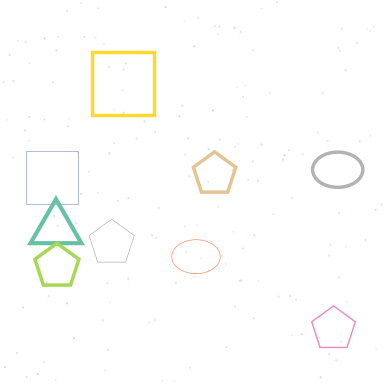[{"shape": "triangle", "thickness": 3, "radius": 0.38, "center": [0.145, 0.407]}, {"shape": "oval", "thickness": 0.5, "radius": 0.31, "center": [0.509, 0.333]}, {"shape": "square", "thickness": 0.5, "radius": 0.34, "center": [0.135, 0.539]}, {"shape": "pentagon", "thickness": 1, "radius": 0.3, "center": [0.866, 0.146]}, {"shape": "pentagon", "thickness": 2.5, "radius": 0.3, "center": [0.148, 0.308]}, {"shape": "square", "thickness": 2.5, "radius": 0.4, "center": [0.319, 0.783]}, {"shape": "pentagon", "thickness": 2.5, "radius": 0.29, "center": [0.557, 0.548]}, {"shape": "pentagon", "thickness": 0.5, "radius": 0.31, "center": [0.29, 0.369]}, {"shape": "oval", "thickness": 2.5, "radius": 0.33, "center": [0.877, 0.559]}]